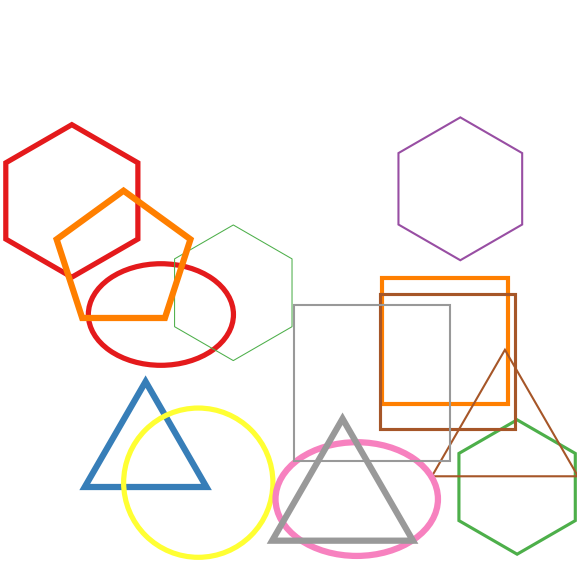[{"shape": "hexagon", "thickness": 2.5, "radius": 0.66, "center": [0.124, 0.651]}, {"shape": "oval", "thickness": 2.5, "radius": 0.63, "center": [0.279, 0.455]}, {"shape": "triangle", "thickness": 3, "radius": 0.61, "center": [0.252, 0.217]}, {"shape": "hexagon", "thickness": 1.5, "radius": 0.58, "center": [0.895, 0.156]}, {"shape": "hexagon", "thickness": 0.5, "radius": 0.59, "center": [0.404, 0.492]}, {"shape": "hexagon", "thickness": 1, "radius": 0.62, "center": [0.797, 0.672]}, {"shape": "pentagon", "thickness": 3, "radius": 0.61, "center": [0.214, 0.547]}, {"shape": "square", "thickness": 2, "radius": 0.55, "center": [0.771, 0.409]}, {"shape": "circle", "thickness": 2.5, "radius": 0.65, "center": [0.343, 0.163]}, {"shape": "triangle", "thickness": 1, "radius": 0.73, "center": [0.874, 0.247]}, {"shape": "square", "thickness": 1.5, "radius": 0.58, "center": [0.774, 0.373]}, {"shape": "oval", "thickness": 3, "radius": 0.7, "center": [0.618, 0.135]}, {"shape": "square", "thickness": 1, "radius": 0.68, "center": [0.644, 0.337]}, {"shape": "triangle", "thickness": 3, "radius": 0.7, "center": [0.593, 0.133]}]